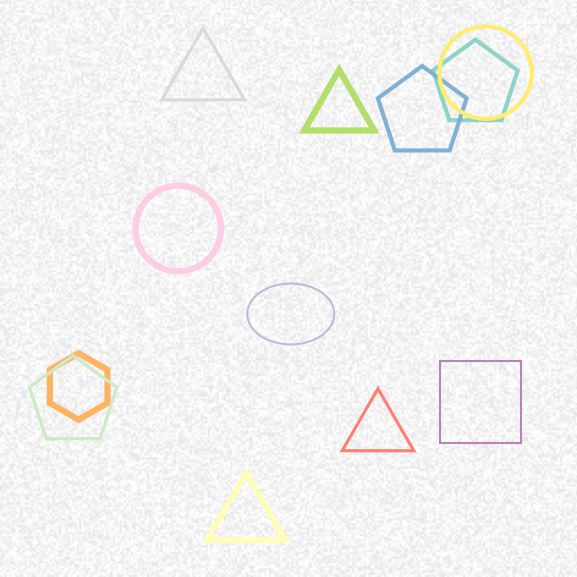[{"shape": "pentagon", "thickness": 2, "radius": 0.39, "center": [0.823, 0.853]}, {"shape": "triangle", "thickness": 2.5, "radius": 0.39, "center": [0.426, 0.103]}, {"shape": "oval", "thickness": 1, "radius": 0.38, "center": [0.504, 0.455]}, {"shape": "triangle", "thickness": 1.5, "radius": 0.36, "center": [0.654, 0.254]}, {"shape": "pentagon", "thickness": 2, "radius": 0.4, "center": [0.731, 0.804]}, {"shape": "hexagon", "thickness": 3, "radius": 0.29, "center": [0.136, 0.33]}, {"shape": "triangle", "thickness": 3, "radius": 0.35, "center": [0.587, 0.808]}, {"shape": "circle", "thickness": 3, "radius": 0.37, "center": [0.309, 0.603]}, {"shape": "triangle", "thickness": 1.5, "radius": 0.41, "center": [0.352, 0.868]}, {"shape": "square", "thickness": 1, "radius": 0.35, "center": [0.832, 0.303]}, {"shape": "pentagon", "thickness": 1.5, "radius": 0.4, "center": [0.127, 0.304]}, {"shape": "circle", "thickness": 2, "radius": 0.4, "center": [0.841, 0.873]}]